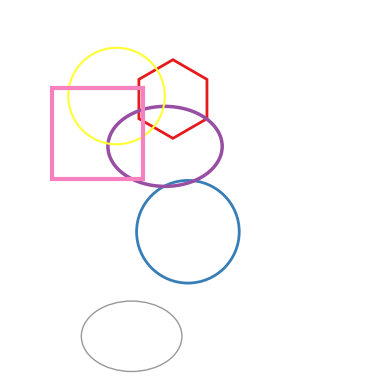[{"shape": "hexagon", "thickness": 2, "radius": 0.51, "center": [0.449, 0.743]}, {"shape": "circle", "thickness": 2, "radius": 0.67, "center": [0.488, 0.398]}, {"shape": "oval", "thickness": 2.5, "radius": 0.74, "center": [0.429, 0.62]}, {"shape": "circle", "thickness": 1.5, "radius": 0.63, "center": [0.303, 0.751]}, {"shape": "square", "thickness": 3, "radius": 0.59, "center": [0.253, 0.653]}, {"shape": "oval", "thickness": 1, "radius": 0.65, "center": [0.342, 0.127]}]